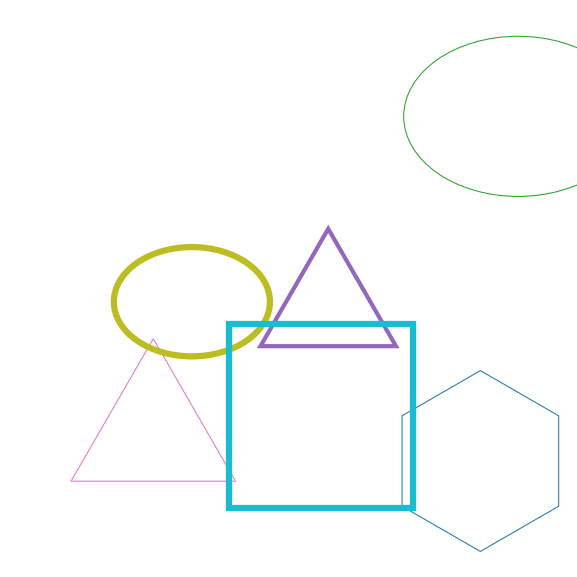[{"shape": "hexagon", "thickness": 0.5, "radius": 0.78, "center": [0.832, 0.201]}, {"shape": "oval", "thickness": 0.5, "radius": 0.99, "center": [0.897, 0.798]}, {"shape": "triangle", "thickness": 2, "radius": 0.68, "center": [0.568, 0.467]}, {"shape": "triangle", "thickness": 0.5, "radius": 0.82, "center": [0.265, 0.248]}, {"shape": "oval", "thickness": 3, "radius": 0.68, "center": [0.332, 0.477]}, {"shape": "square", "thickness": 3, "radius": 0.8, "center": [0.556, 0.279]}]